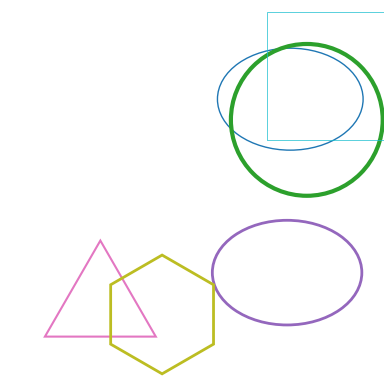[{"shape": "oval", "thickness": 1, "radius": 0.95, "center": [0.754, 0.742]}, {"shape": "circle", "thickness": 3, "radius": 0.99, "center": [0.797, 0.689]}, {"shape": "oval", "thickness": 2, "radius": 0.97, "center": [0.746, 0.292]}, {"shape": "triangle", "thickness": 1.5, "radius": 0.83, "center": [0.261, 0.209]}, {"shape": "hexagon", "thickness": 2, "radius": 0.77, "center": [0.421, 0.183]}, {"shape": "square", "thickness": 0.5, "radius": 0.83, "center": [0.86, 0.803]}]